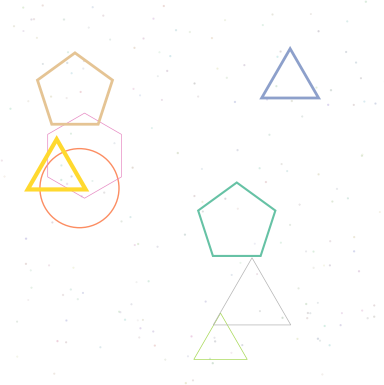[{"shape": "pentagon", "thickness": 1.5, "radius": 0.53, "center": [0.615, 0.42]}, {"shape": "circle", "thickness": 1, "radius": 0.51, "center": [0.206, 0.511]}, {"shape": "triangle", "thickness": 2, "radius": 0.43, "center": [0.754, 0.788]}, {"shape": "hexagon", "thickness": 0.5, "radius": 0.55, "center": [0.22, 0.596]}, {"shape": "triangle", "thickness": 0.5, "radius": 0.4, "center": [0.573, 0.106]}, {"shape": "triangle", "thickness": 3, "radius": 0.43, "center": [0.147, 0.551]}, {"shape": "pentagon", "thickness": 2, "radius": 0.51, "center": [0.195, 0.76]}, {"shape": "triangle", "thickness": 0.5, "radius": 0.58, "center": [0.655, 0.214]}]